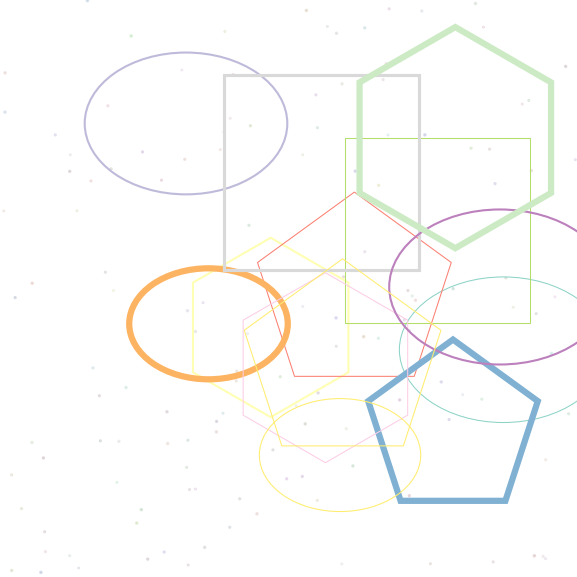[{"shape": "oval", "thickness": 0.5, "radius": 0.9, "center": [0.872, 0.394]}, {"shape": "hexagon", "thickness": 1, "radius": 0.78, "center": [0.469, 0.432]}, {"shape": "oval", "thickness": 1, "radius": 0.88, "center": [0.322, 0.785]}, {"shape": "pentagon", "thickness": 0.5, "radius": 0.88, "center": [0.614, 0.49]}, {"shape": "pentagon", "thickness": 3, "radius": 0.77, "center": [0.784, 0.257]}, {"shape": "oval", "thickness": 3, "radius": 0.69, "center": [0.361, 0.438]}, {"shape": "square", "thickness": 0.5, "radius": 0.8, "center": [0.757, 0.6]}, {"shape": "hexagon", "thickness": 0.5, "radius": 0.82, "center": [0.563, 0.362]}, {"shape": "square", "thickness": 1.5, "radius": 0.84, "center": [0.557, 0.701]}, {"shape": "oval", "thickness": 1, "radius": 0.96, "center": [0.866, 0.502]}, {"shape": "hexagon", "thickness": 3, "radius": 0.96, "center": [0.788, 0.761]}, {"shape": "pentagon", "thickness": 0.5, "radius": 0.9, "center": [0.593, 0.372]}, {"shape": "oval", "thickness": 0.5, "radius": 0.7, "center": [0.589, 0.211]}]